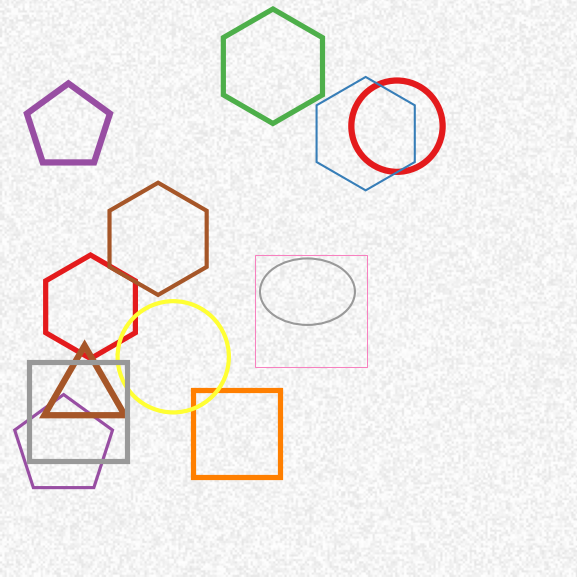[{"shape": "hexagon", "thickness": 2.5, "radius": 0.45, "center": [0.157, 0.468]}, {"shape": "circle", "thickness": 3, "radius": 0.4, "center": [0.687, 0.781]}, {"shape": "hexagon", "thickness": 1, "radius": 0.49, "center": [0.633, 0.768]}, {"shape": "hexagon", "thickness": 2.5, "radius": 0.5, "center": [0.473, 0.884]}, {"shape": "pentagon", "thickness": 1.5, "radius": 0.45, "center": [0.11, 0.227]}, {"shape": "pentagon", "thickness": 3, "radius": 0.38, "center": [0.118, 0.779]}, {"shape": "square", "thickness": 2.5, "radius": 0.38, "center": [0.409, 0.248]}, {"shape": "circle", "thickness": 2, "radius": 0.48, "center": [0.3, 0.381]}, {"shape": "hexagon", "thickness": 2, "radius": 0.49, "center": [0.274, 0.586]}, {"shape": "triangle", "thickness": 3, "radius": 0.4, "center": [0.147, 0.32]}, {"shape": "square", "thickness": 0.5, "radius": 0.48, "center": [0.538, 0.46]}, {"shape": "square", "thickness": 2.5, "radius": 0.43, "center": [0.136, 0.287]}, {"shape": "oval", "thickness": 1, "radius": 0.41, "center": [0.532, 0.494]}]